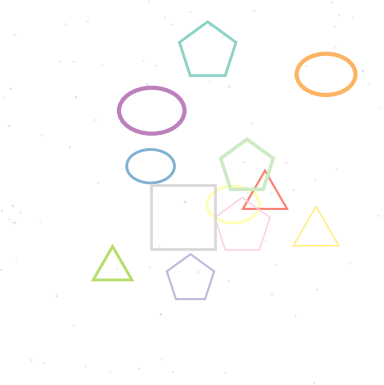[{"shape": "pentagon", "thickness": 2, "radius": 0.39, "center": [0.539, 0.866]}, {"shape": "oval", "thickness": 2, "radius": 0.34, "center": [0.606, 0.469]}, {"shape": "pentagon", "thickness": 1.5, "radius": 0.32, "center": [0.495, 0.275]}, {"shape": "triangle", "thickness": 1.5, "radius": 0.33, "center": [0.688, 0.491]}, {"shape": "oval", "thickness": 2, "radius": 0.31, "center": [0.391, 0.568]}, {"shape": "oval", "thickness": 3, "radius": 0.38, "center": [0.847, 0.807]}, {"shape": "triangle", "thickness": 2, "radius": 0.29, "center": [0.292, 0.302]}, {"shape": "pentagon", "thickness": 1, "radius": 0.38, "center": [0.629, 0.412]}, {"shape": "square", "thickness": 2, "radius": 0.42, "center": [0.475, 0.437]}, {"shape": "oval", "thickness": 3, "radius": 0.43, "center": [0.394, 0.712]}, {"shape": "pentagon", "thickness": 2.5, "radius": 0.36, "center": [0.641, 0.566]}, {"shape": "triangle", "thickness": 1, "radius": 0.34, "center": [0.821, 0.396]}]